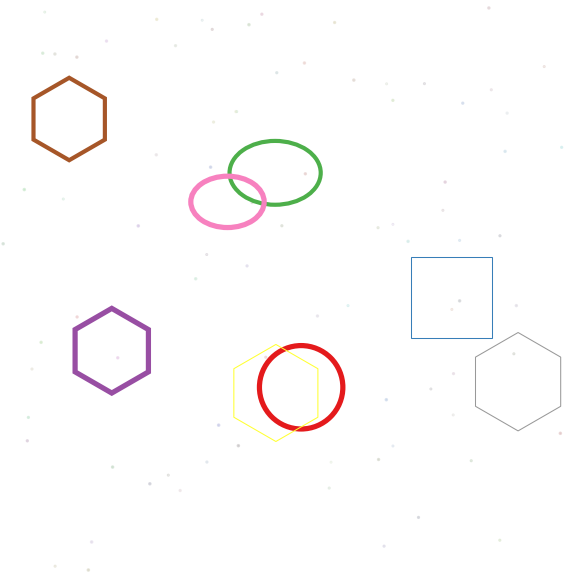[{"shape": "circle", "thickness": 2.5, "radius": 0.36, "center": [0.521, 0.329]}, {"shape": "square", "thickness": 0.5, "radius": 0.35, "center": [0.781, 0.483]}, {"shape": "oval", "thickness": 2, "radius": 0.39, "center": [0.476, 0.7]}, {"shape": "hexagon", "thickness": 2.5, "radius": 0.37, "center": [0.194, 0.392]}, {"shape": "hexagon", "thickness": 0.5, "radius": 0.42, "center": [0.478, 0.319]}, {"shape": "hexagon", "thickness": 2, "radius": 0.36, "center": [0.12, 0.793]}, {"shape": "oval", "thickness": 2.5, "radius": 0.32, "center": [0.394, 0.65]}, {"shape": "hexagon", "thickness": 0.5, "radius": 0.43, "center": [0.897, 0.338]}]